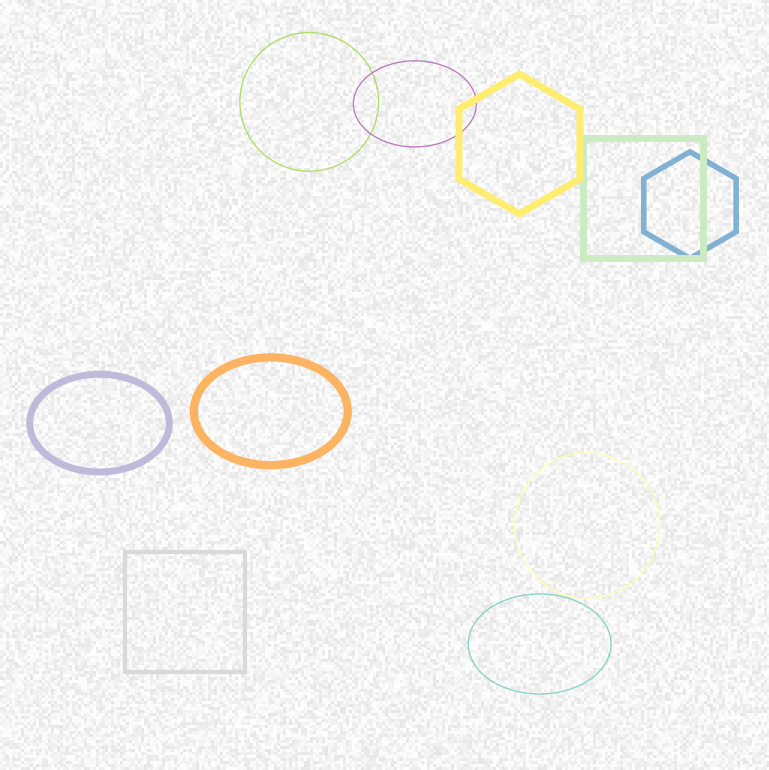[{"shape": "oval", "thickness": 0.5, "radius": 0.46, "center": [0.701, 0.164]}, {"shape": "circle", "thickness": 0.5, "radius": 0.47, "center": [0.762, 0.318]}, {"shape": "oval", "thickness": 2.5, "radius": 0.45, "center": [0.129, 0.451]}, {"shape": "hexagon", "thickness": 2, "radius": 0.35, "center": [0.896, 0.734]}, {"shape": "oval", "thickness": 3, "radius": 0.5, "center": [0.352, 0.466]}, {"shape": "circle", "thickness": 0.5, "radius": 0.45, "center": [0.402, 0.868]}, {"shape": "square", "thickness": 1.5, "radius": 0.39, "center": [0.241, 0.205]}, {"shape": "oval", "thickness": 0.5, "radius": 0.4, "center": [0.539, 0.865]}, {"shape": "square", "thickness": 2.5, "radius": 0.39, "center": [0.835, 0.743]}, {"shape": "hexagon", "thickness": 2.5, "radius": 0.45, "center": [0.675, 0.813]}]